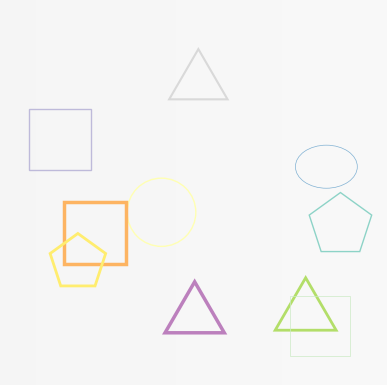[{"shape": "pentagon", "thickness": 1, "radius": 0.42, "center": [0.879, 0.415]}, {"shape": "circle", "thickness": 1, "radius": 0.44, "center": [0.417, 0.449]}, {"shape": "square", "thickness": 1, "radius": 0.4, "center": [0.154, 0.637]}, {"shape": "oval", "thickness": 0.5, "radius": 0.4, "center": [0.842, 0.567]}, {"shape": "square", "thickness": 2.5, "radius": 0.4, "center": [0.245, 0.395]}, {"shape": "triangle", "thickness": 2, "radius": 0.45, "center": [0.789, 0.188]}, {"shape": "triangle", "thickness": 1.5, "radius": 0.43, "center": [0.512, 0.785]}, {"shape": "triangle", "thickness": 2.5, "radius": 0.44, "center": [0.502, 0.18]}, {"shape": "square", "thickness": 0.5, "radius": 0.39, "center": [0.826, 0.153]}, {"shape": "pentagon", "thickness": 2, "radius": 0.38, "center": [0.201, 0.318]}]